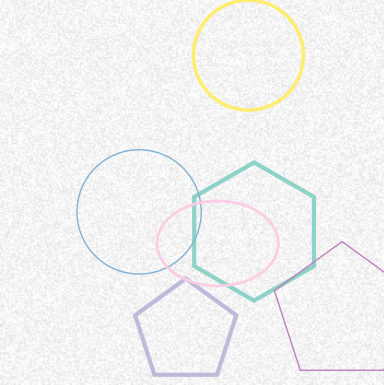[{"shape": "hexagon", "thickness": 3, "radius": 0.9, "center": [0.66, 0.399]}, {"shape": "pentagon", "thickness": 3, "radius": 0.69, "center": [0.482, 0.138]}, {"shape": "circle", "thickness": 1, "radius": 0.81, "center": [0.361, 0.45]}, {"shape": "oval", "thickness": 2, "radius": 0.79, "center": [0.565, 0.368]}, {"shape": "pentagon", "thickness": 1, "radius": 0.92, "center": [0.888, 0.188]}, {"shape": "circle", "thickness": 2.5, "radius": 0.71, "center": [0.645, 0.857]}]